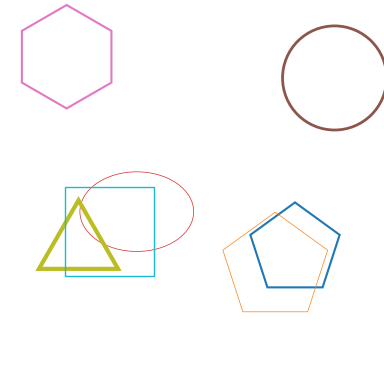[{"shape": "pentagon", "thickness": 1.5, "radius": 0.61, "center": [0.766, 0.352]}, {"shape": "pentagon", "thickness": 0.5, "radius": 0.72, "center": [0.715, 0.306]}, {"shape": "oval", "thickness": 0.5, "radius": 0.74, "center": [0.355, 0.45]}, {"shape": "circle", "thickness": 2, "radius": 0.68, "center": [0.869, 0.798]}, {"shape": "hexagon", "thickness": 1.5, "radius": 0.67, "center": [0.173, 0.853]}, {"shape": "triangle", "thickness": 3, "radius": 0.59, "center": [0.204, 0.361]}, {"shape": "square", "thickness": 1, "radius": 0.58, "center": [0.284, 0.4]}]